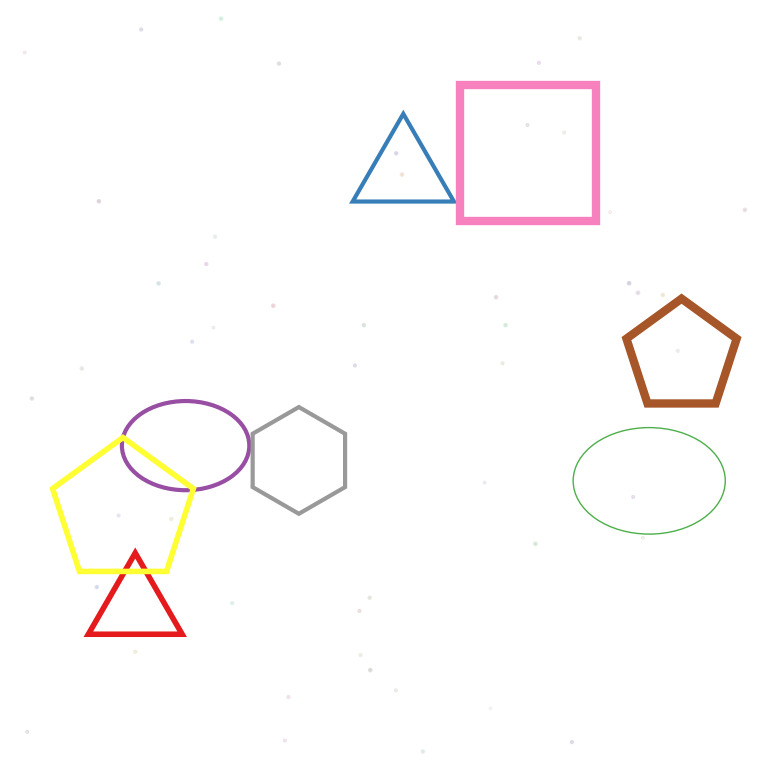[{"shape": "triangle", "thickness": 2, "radius": 0.35, "center": [0.176, 0.211]}, {"shape": "triangle", "thickness": 1.5, "radius": 0.38, "center": [0.524, 0.776]}, {"shape": "oval", "thickness": 0.5, "radius": 0.49, "center": [0.843, 0.376]}, {"shape": "oval", "thickness": 1.5, "radius": 0.41, "center": [0.241, 0.421]}, {"shape": "pentagon", "thickness": 2, "radius": 0.48, "center": [0.16, 0.336]}, {"shape": "pentagon", "thickness": 3, "radius": 0.38, "center": [0.885, 0.537]}, {"shape": "square", "thickness": 3, "radius": 0.44, "center": [0.685, 0.801]}, {"shape": "hexagon", "thickness": 1.5, "radius": 0.35, "center": [0.388, 0.402]}]